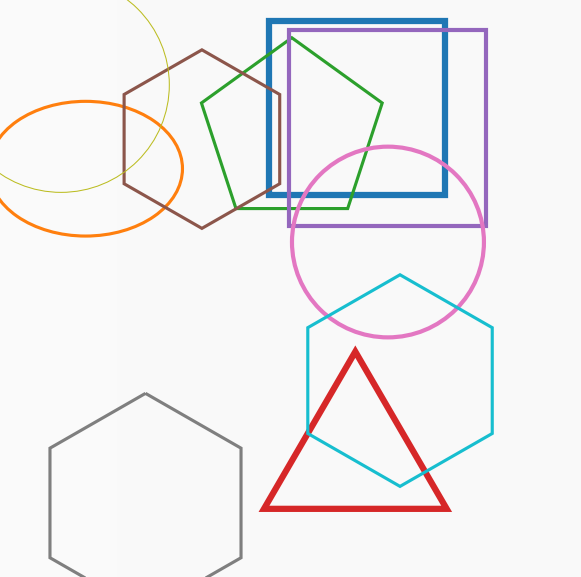[{"shape": "square", "thickness": 3, "radius": 0.75, "center": [0.614, 0.812]}, {"shape": "oval", "thickness": 1.5, "radius": 0.83, "center": [0.147, 0.707]}, {"shape": "pentagon", "thickness": 1.5, "radius": 0.82, "center": [0.502, 0.77]}, {"shape": "triangle", "thickness": 3, "radius": 0.91, "center": [0.611, 0.209]}, {"shape": "square", "thickness": 2, "radius": 0.85, "center": [0.666, 0.778]}, {"shape": "hexagon", "thickness": 1.5, "radius": 0.77, "center": [0.347, 0.758]}, {"shape": "circle", "thickness": 2, "radius": 0.83, "center": [0.667, 0.58]}, {"shape": "hexagon", "thickness": 1.5, "radius": 0.95, "center": [0.25, 0.128]}, {"shape": "circle", "thickness": 0.5, "radius": 0.93, "center": [0.105, 0.852]}, {"shape": "hexagon", "thickness": 1.5, "radius": 0.92, "center": [0.688, 0.34]}]